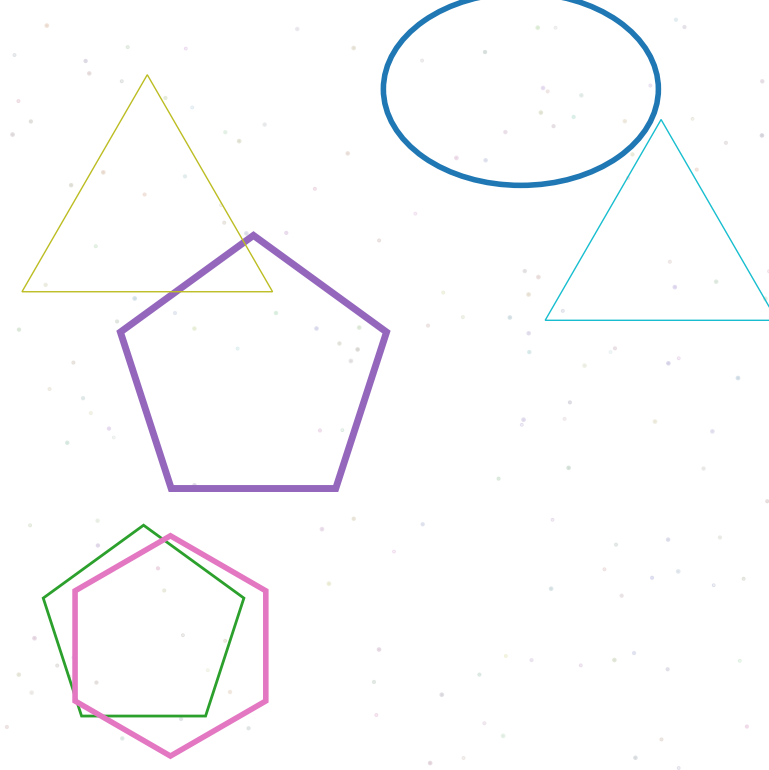[{"shape": "oval", "thickness": 2, "radius": 0.89, "center": [0.676, 0.884]}, {"shape": "pentagon", "thickness": 1, "radius": 0.68, "center": [0.186, 0.181]}, {"shape": "pentagon", "thickness": 2.5, "radius": 0.91, "center": [0.329, 0.513]}, {"shape": "hexagon", "thickness": 2, "radius": 0.72, "center": [0.221, 0.161]}, {"shape": "triangle", "thickness": 0.5, "radius": 0.94, "center": [0.191, 0.715]}, {"shape": "triangle", "thickness": 0.5, "radius": 0.87, "center": [0.859, 0.671]}]